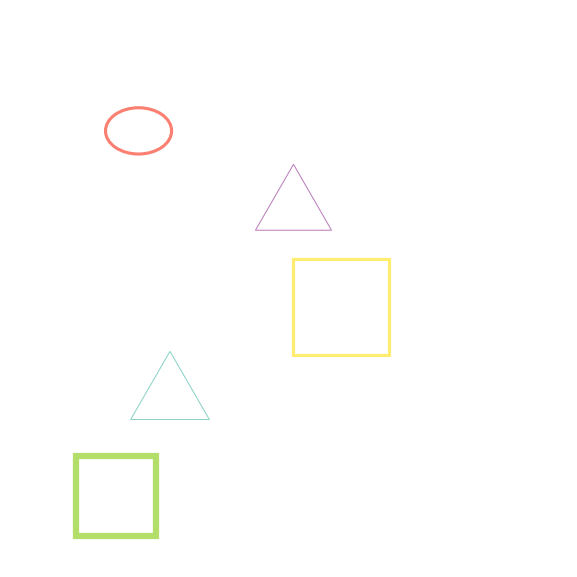[{"shape": "triangle", "thickness": 0.5, "radius": 0.39, "center": [0.294, 0.312]}, {"shape": "oval", "thickness": 1.5, "radius": 0.29, "center": [0.24, 0.772]}, {"shape": "square", "thickness": 3, "radius": 0.35, "center": [0.201, 0.14]}, {"shape": "triangle", "thickness": 0.5, "radius": 0.38, "center": [0.508, 0.638]}, {"shape": "square", "thickness": 1.5, "radius": 0.42, "center": [0.591, 0.468]}]